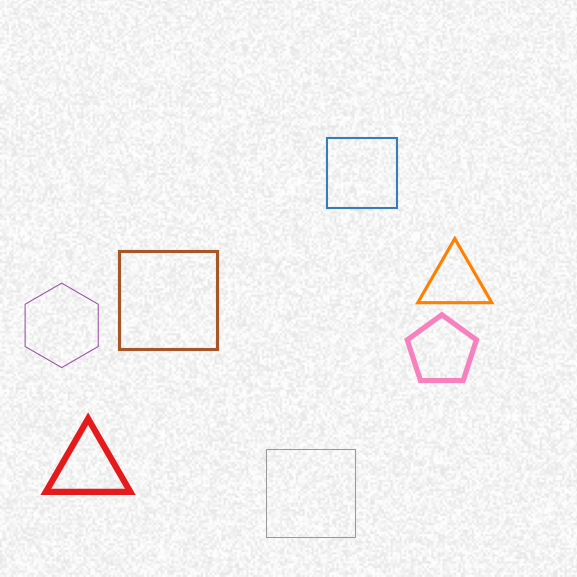[{"shape": "triangle", "thickness": 3, "radius": 0.42, "center": [0.153, 0.19]}, {"shape": "square", "thickness": 1, "radius": 0.31, "center": [0.627, 0.7]}, {"shape": "hexagon", "thickness": 0.5, "radius": 0.37, "center": [0.107, 0.436]}, {"shape": "triangle", "thickness": 1.5, "radius": 0.37, "center": [0.788, 0.512]}, {"shape": "square", "thickness": 1.5, "radius": 0.43, "center": [0.291, 0.48]}, {"shape": "pentagon", "thickness": 2.5, "radius": 0.31, "center": [0.765, 0.391]}, {"shape": "square", "thickness": 0.5, "radius": 0.38, "center": [0.538, 0.146]}]